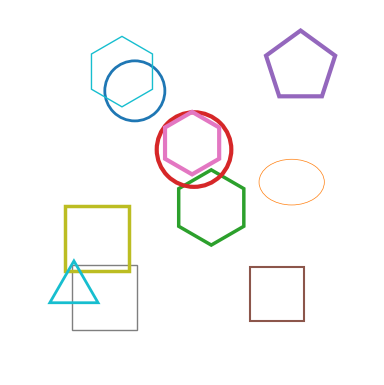[{"shape": "circle", "thickness": 2, "radius": 0.39, "center": [0.35, 0.764]}, {"shape": "oval", "thickness": 0.5, "radius": 0.42, "center": [0.758, 0.527]}, {"shape": "hexagon", "thickness": 2.5, "radius": 0.49, "center": [0.549, 0.461]}, {"shape": "circle", "thickness": 3, "radius": 0.48, "center": [0.504, 0.612]}, {"shape": "pentagon", "thickness": 3, "radius": 0.47, "center": [0.781, 0.826]}, {"shape": "square", "thickness": 1.5, "radius": 0.35, "center": [0.719, 0.236]}, {"shape": "hexagon", "thickness": 3, "radius": 0.41, "center": [0.499, 0.628]}, {"shape": "square", "thickness": 1, "radius": 0.42, "center": [0.271, 0.226]}, {"shape": "square", "thickness": 2.5, "radius": 0.42, "center": [0.252, 0.381]}, {"shape": "hexagon", "thickness": 1, "radius": 0.46, "center": [0.317, 0.814]}, {"shape": "triangle", "thickness": 2, "radius": 0.36, "center": [0.192, 0.25]}]